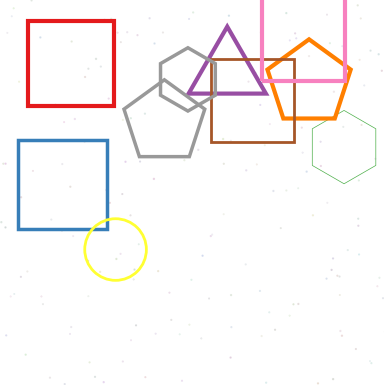[{"shape": "square", "thickness": 3, "radius": 0.55, "center": [0.184, 0.834]}, {"shape": "square", "thickness": 2.5, "radius": 0.58, "center": [0.163, 0.521]}, {"shape": "hexagon", "thickness": 0.5, "radius": 0.48, "center": [0.894, 0.618]}, {"shape": "triangle", "thickness": 3, "radius": 0.58, "center": [0.59, 0.815]}, {"shape": "pentagon", "thickness": 3, "radius": 0.57, "center": [0.803, 0.784]}, {"shape": "circle", "thickness": 2, "radius": 0.4, "center": [0.3, 0.352]}, {"shape": "square", "thickness": 2, "radius": 0.54, "center": [0.656, 0.738]}, {"shape": "square", "thickness": 3, "radius": 0.53, "center": [0.788, 0.896]}, {"shape": "hexagon", "thickness": 2.5, "radius": 0.41, "center": [0.488, 0.794]}, {"shape": "pentagon", "thickness": 2.5, "radius": 0.55, "center": [0.427, 0.682]}]